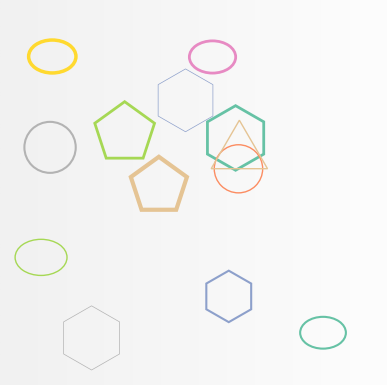[{"shape": "oval", "thickness": 1.5, "radius": 0.3, "center": [0.834, 0.136]}, {"shape": "hexagon", "thickness": 2, "radius": 0.42, "center": [0.608, 0.642]}, {"shape": "circle", "thickness": 1, "radius": 0.31, "center": [0.615, 0.562]}, {"shape": "hexagon", "thickness": 0.5, "radius": 0.41, "center": [0.479, 0.739]}, {"shape": "hexagon", "thickness": 1.5, "radius": 0.33, "center": [0.59, 0.23]}, {"shape": "oval", "thickness": 2, "radius": 0.3, "center": [0.548, 0.852]}, {"shape": "oval", "thickness": 1, "radius": 0.33, "center": [0.106, 0.331]}, {"shape": "pentagon", "thickness": 2, "radius": 0.41, "center": [0.322, 0.655]}, {"shape": "oval", "thickness": 2.5, "radius": 0.31, "center": [0.135, 0.853]}, {"shape": "triangle", "thickness": 1, "radius": 0.42, "center": [0.618, 0.604]}, {"shape": "pentagon", "thickness": 3, "radius": 0.38, "center": [0.41, 0.517]}, {"shape": "circle", "thickness": 1.5, "radius": 0.33, "center": [0.129, 0.617]}, {"shape": "hexagon", "thickness": 0.5, "radius": 0.42, "center": [0.236, 0.122]}]